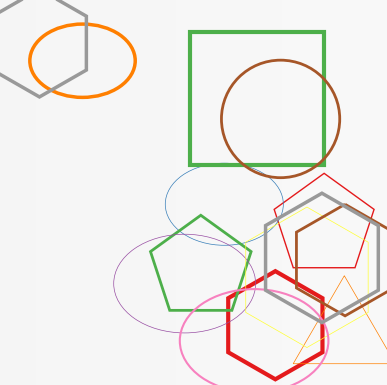[{"shape": "pentagon", "thickness": 1, "radius": 0.68, "center": [0.836, 0.414]}, {"shape": "hexagon", "thickness": 3, "radius": 0.7, "center": [0.711, 0.155]}, {"shape": "oval", "thickness": 0.5, "radius": 0.76, "center": [0.579, 0.47]}, {"shape": "square", "thickness": 3, "radius": 0.87, "center": [0.663, 0.744]}, {"shape": "pentagon", "thickness": 2, "radius": 0.68, "center": [0.518, 0.304]}, {"shape": "oval", "thickness": 0.5, "radius": 0.92, "center": [0.477, 0.263]}, {"shape": "triangle", "thickness": 0.5, "radius": 0.76, "center": [0.889, 0.131]}, {"shape": "oval", "thickness": 2.5, "radius": 0.68, "center": [0.213, 0.842]}, {"shape": "hexagon", "thickness": 0.5, "radius": 0.91, "center": [0.792, 0.28]}, {"shape": "circle", "thickness": 2, "radius": 0.76, "center": [0.724, 0.691]}, {"shape": "hexagon", "thickness": 2, "radius": 0.72, "center": [0.891, 0.325]}, {"shape": "oval", "thickness": 1.5, "radius": 0.96, "center": [0.656, 0.115]}, {"shape": "hexagon", "thickness": 2.5, "radius": 0.7, "center": [0.102, 0.888]}, {"shape": "hexagon", "thickness": 2.5, "radius": 0.84, "center": [0.831, 0.33]}]